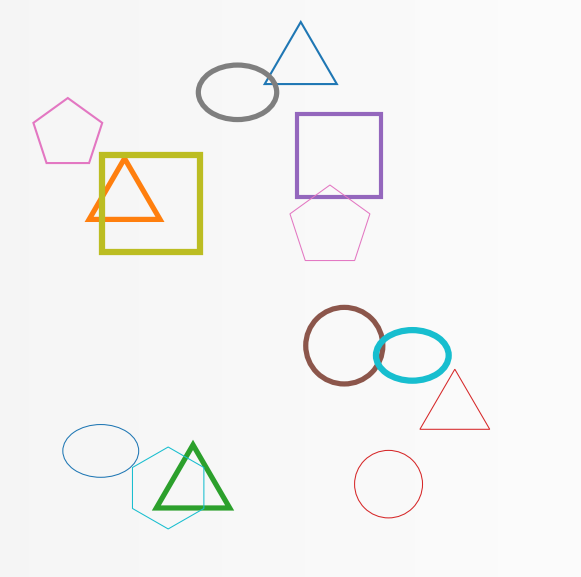[{"shape": "triangle", "thickness": 1, "radius": 0.36, "center": [0.517, 0.889]}, {"shape": "oval", "thickness": 0.5, "radius": 0.33, "center": [0.173, 0.218]}, {"shape": "triangle", "thickness": 2.5, "radius": 0.35, "center": [0.214, 0.654]}, {"shape": "triangle", "thickness": 2.5, "radius": 0.36, "center": [0.332, 0.156]}, {"shape": "circle", "thickness": 0.5, "radius": 0.29, "center": [0.668, 0.161]}, {"shape": "triangle", "thickness": 0.5, "radius": 0.35, "center": [0.782, 0.29]}, {"shape": "square", "thickness": 2, "radius": 0.36, "center": [0.583, 0.731]}, {"shape": "circle", "thickness": 2.5, "radius": 0.33, "center": [0.592, 0.401]}, {"shape": "pentagon", "thickness": 1, "radius": 0.31, "center": [0.117, 0.767]}, {"shape": "pentagon", "thickness": 0.5, "radius": 0.36, "center": [0.568, 0.606]}, {"shape": "oval", "thickness": 2.5, "radius": 0.34, "center": [0.409, 0.839]}, {"shape": "square", "thickness": 3, "radius": 0.42, "center": [0.259, 0.647]}, {"shape": "oval", "thickness": 3, "radius": 0.31, "center": [0.709, 0.384]}, {"shape": "hexagon", "thickness": 0.5, "radius": 0.35, "center": [0.289, 0.154]}]